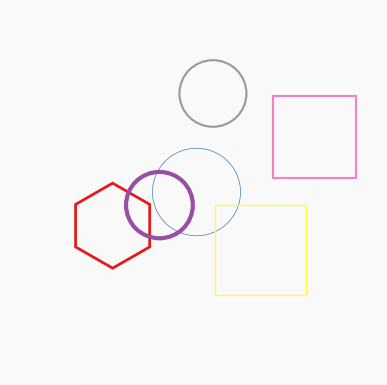[{"shape": "hexagon", "thickness": 2, "radius": 0.55, "center": [0.291, 0.414]}, {"shape": "circle", "thickness": 0.5, "radius": 0.57, "center": [0.507, 0.501]}, {"shape": "circle", "thickness": 3, "radius": 0.43, "center": [0.411, 0.467]}, {"shape": "square", "thickness": 1, "radius": 0.58, "center": [0.673, 0.35]}, {"shape": "square", "thickness": 1.5, "radius": 0.53, "center": [0.812, 0.644]}, {"shape": "circle", "thickness": 1.5, "radius": 0.43, "center": [0.55, 0.757]}]